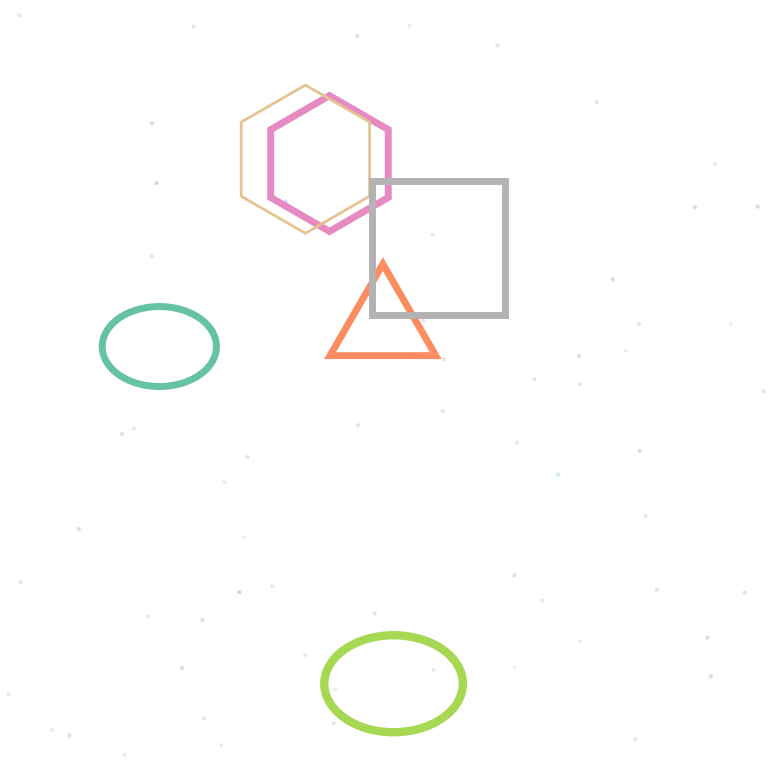[{"shape": "oval", "thickness": 2.5, "radius": 0.37, "center": [0.207, 0.55]}, {"shape": "triangle", "thickness": 2.5, "radius": 0.4, "center": [0.497, 0.578]}, {"shape": "hexagon", "thickness": 2.5, "radius": 0.44, "center": [0.428, 0.788]}, {"shape": "oval", "thickness": 3, "radius": 0.45, "center": [0.511, 0.112]}, {"shape": "hexagon", "thickness": 1, "radius": 0.48, "center": [0.397, 0.793]}, {"shape": "square", "thickness": 2.5, "radius": 0.43, "center": [0.569, 0.678]}]